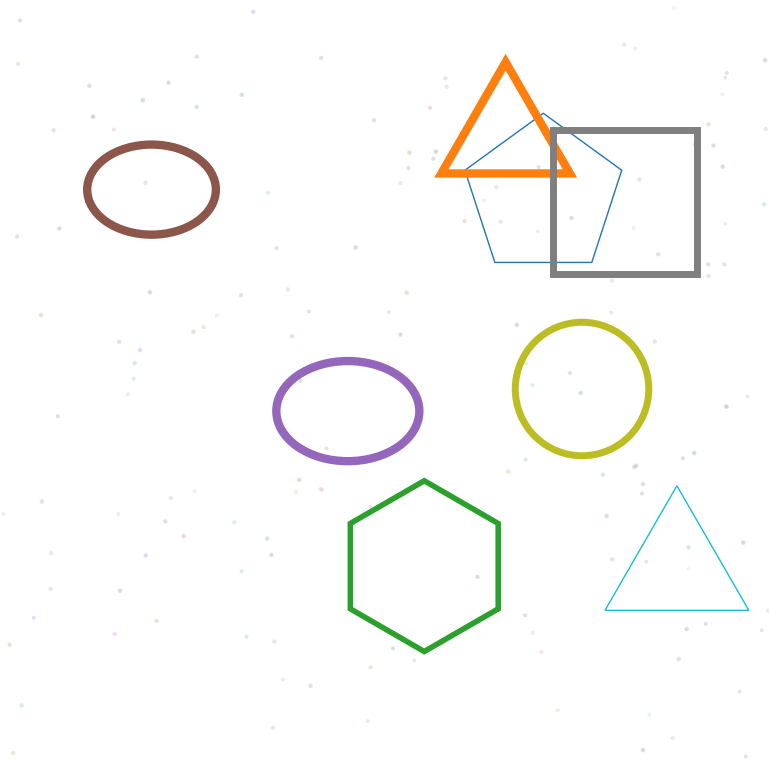[{"shape": "pentagon", "thickness": 0.5, "radius": 0.54, "center": [0.706, 0.746]}, {"shape": "triangle", "thickness": 3, "radius": 0.48, "center": [0.657, 0.823]}, {"shape": "hexagon", "thickness": 2, "radius": 0.55, "center": [0.551, 0.265]}, {"shape": "oval", "thickness": 3, "radius": 0.46, "center": [0.452, 0.466]}, {"shape": "oval", "thickness": 3, "radius": 0.42, "center": [0.197, 0.754]}, {"shape": "square", "thickness": 2.5, "radius": 0.47, "center": [0.812, 0.737]}, {"shape": "circle", "thickness": 2.5, "radius": 0.43, "center": [0.756, 0.495]}, {"shape": "triangle", "thickness": 0.5, "radius": 0.54, "center": [0.879, 0.261]}]